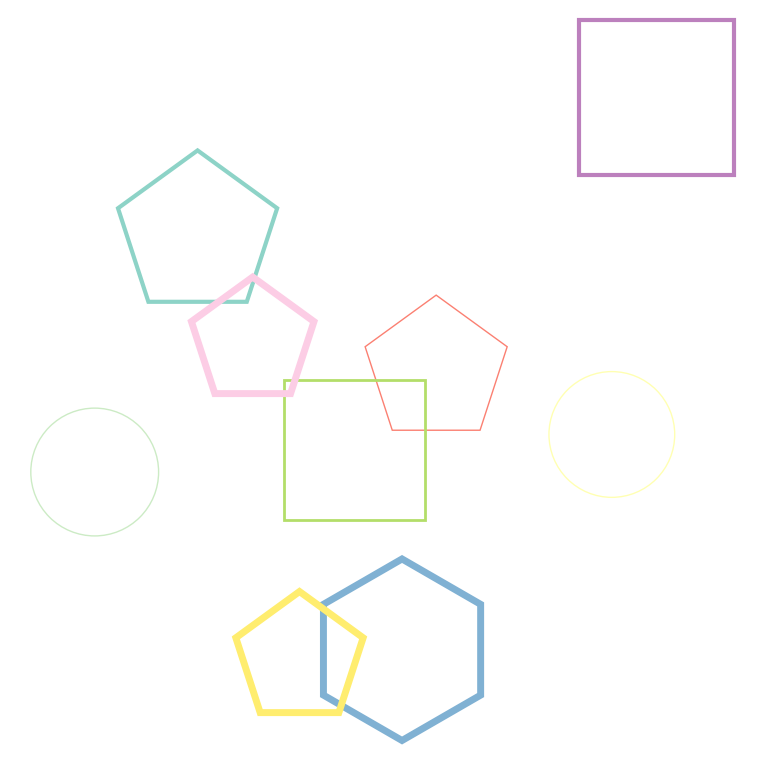[{"shape": "pentagon", "thickness": 1.5, "radius": 0.54, "center": [0.257, 0.696]}, {"shape": "circle", "thickness": 0.5, "radius": 0.41, "center": [0.795, 0.436]}, {"shape": "pentagon", "thickness": 0.5, "radius": 0.48, "center": [0.566, 0.52]}, {"shape": "hexagon", "thickness": 2.5, "radius": 0.59, "center": [0.522, 0.156]}, {"shape": "square", "thickness": 1, "radius": 0.46, "center": [0.461, 0.416]}, {"shape": "pentagon", "thickness": 2.5, "radius": 0.42, "center": [0.328, 0.557]}, {"shape": "square", "thickness": 1.5, "radius": 0.5, "center": [0.852, 0.873]}, {"shape": "circle", "thickness": 0.5, "radius": 0.41, "center": [0.123, 0.387]}, {"shape": "pentagon", "thickness": 2.5, "radius": 0.43, "center": [0.389, 0.145]}]